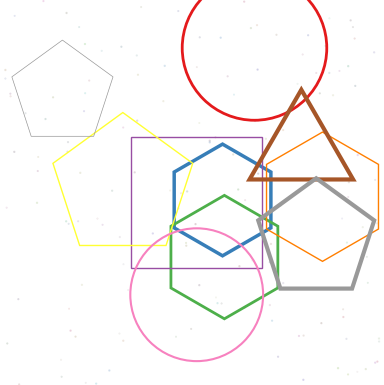[{"shape": "circle", "thickness": 2, "radius": 0.94, "center": [0.661, 0.875]}, {"shape": "hexagon", "thickness": 2.5, "radius": 0.73, "center": [0.578, 0.481]}, {"shape": "hexagon", "thickness": 2, "radius": 0.8, "center": [0.583, 0.332]}, {"shape": "square", "thickness": 1, "radius": 0.85, "center": [0.511, 0.474]}, {"shape": "hexagon", "thickness": 1, "radius": 0.84, "center": [0.838, 0.489]}, {"shape": "pentagon", "thickness": 1, "radius": 0.95, "center": [0.319, 0.517]}, {"shape": "triangle", "thickness": 3, "radius": 0.78, "center": [0.783, 0.612]}, {"shape": "circle", "thickness": 1.5, "radius": 0.86, "center": [0.511, 0.234]}, {"shape": "pentagon", "thickness": 0.5, "radius": 0.69, "center": [0.162, 0.758]}, {"shape": "pentagon", "thickness": 3, "radius": 0.79, "center": [0.821, 0.379]}]